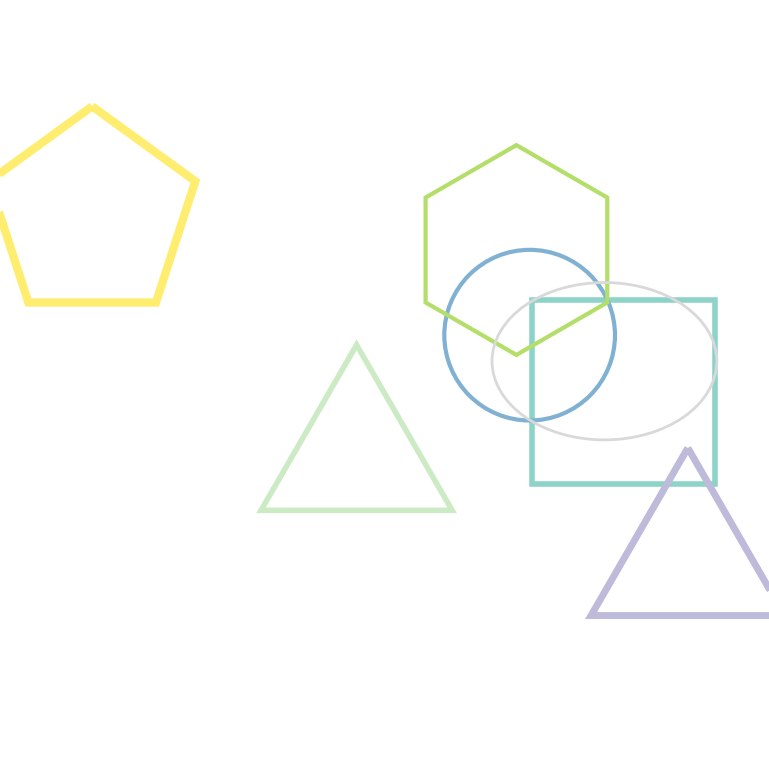[{"shape": "square", "thickness": 2, "radius": 0.6, "center": [0.81, 0.491]}, {"shape": "triangle", "thickness": 2.5, "radius": 0.73, "center": [0.893, 0.273]}, {"shape": "circle", "thickness": 1.5, "radius": 0.55, "center": [0.688, 0.565]}, {"shape": "hexagon", "thickness": 1.5, "radius": 0.68, "center": [0.671, 0.675]}, {"shape": "oval", "thickness": 1, "radius": 0.73, "center": [0.785, 0.531]}, {"shape": "triangle", "thickness": 2, "radius": 0.72, "center": [0.463, 0.409]}, {"shape": "pentagon", "thickness": 3, "radius": 0.7, "center": [0.12, 0.721]}]